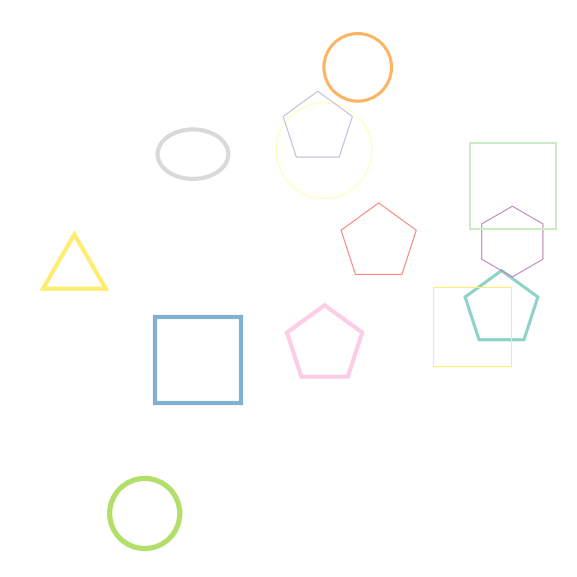[{"shape": "pentagon", "thickness": 1.5, "radius": 0.33, "center": [0.868, 0.464]}, {"shape": "circle", "thickness": 0.5, "radius": 0.41, "center": [0.561, 0.739]}, {"shape": "pentagon", "thickness": 0.5, "radius": 0.32, "center": [0.55, 0.778]}, {"shape": "pentagon", "thickness": 0.5, "radius": 0.34, "center": [0.656, 0.579]}, {"shape": "square", "thickness": 2, "radius": 0.38, "center": [0.343, 0.376]}, {"shape": "circle", "thickness": 1.5, "radius": 0.29, "center": [0.619, 0.883]}, {"shape": "circle", "thickness": 2.5, "radius": 0.3, "center": [0.251, 0.11]}, {"shape": "pentagon", "thickness": 2, "radius": 0.34, "center": [0.562, 0.402]}, {"shape": "oval", "thickness": 2, "radius": 0.31, "center": [0.334, 0.732]}, {"shape": "hexagon", "thickness": 0.5, "radius": 0.31, "center": [0.887, 0.581]}, {"shape": "square", "thickness": 1, "radius": 0.37, "center": [0.888, 0.677]}, {"shape": "square", "thickness": 0.5, "radius": 0.34, "center": [0.818, 0.434]}, {"shape": "triangle", "thickness": 2, "radius": 0.31, "center": [0.129, 0.531]}]